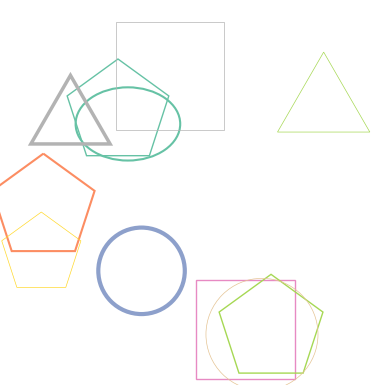[{"shape": "oval", "thickness": 1.5, "radius": 0.68, "center": [0.332, 0.678]}, {"shape": "pentagon", "thickness": 1, "radius": 0.69, "center": [0.306, 0.708]}, {"shape": "pentagon", "thickness": 1.5, "radius": 0.7, "center": [0.113, 0.461]}, {"shape": "circle", "thickness": 3, "radius": 0.56, "center": [0.368, 0.297]}, {"shape": "square", "thickness": 1, "radius": 0.64, "center": [0.637, 0.144]}, {"shape": "triangle", "thickness": 0.5, "radius": 0.69, "center": [0.841, 0.726]}, {"shape": "pentagon", "thickness": 1, "radius": 0.71, "center": [0.704, 0.146]}, {"shape": "pentagon", "thickness": 0.5, "radius": 0.54, "center": [0.107, 0.341]}, {"shape": "circle", "thickness": 0.5, "radius": 0.73, "center": [0.68, 0.131]}, {"shape": "square", "thickness": 0.5, "radius": 0.7, "center": [0.441, 0.802]}, {"shape": "triangle", "thickness": 2.5, "radius": 0.59, "center": [0.183, 0.685]}]